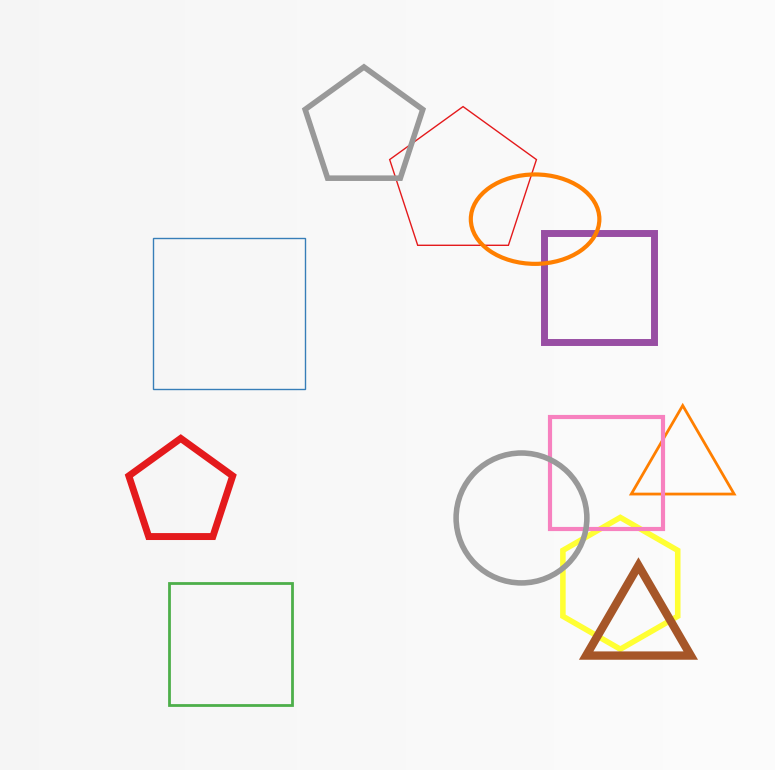[{"shape": "pentagon", "thickness": 2.5, "radius": 0.35, "center": [0.233, 0.36]}, {"shape": "pentagon", "thickness": 0.5, "radius": 0.5, "center": [0.597, 0.762]}, {"shape": "square", "thickness": 0.5, "radius": 0.49, "center": [0.296, 0.593]}, {"shape": "square", "thickness": 1, "radius": 0.4, "center": [0.298, 0.164]}, {"shape": "square", "thickness": 2.5, "radius": 0.36, "center": [0.773, 0.627]}, {"shape": "oval", "thickness": 1.5, "radius": 0.41, "center": [0.69, 0.715]}, {"shape": "triangle", "thickness": 1, "radius": 0.38, "center": [0.881, 0.397]}, {"shape": "hexagon", "thickness": 2, "radius": 0.43, "center": [0.8, 0.242]}, {"shape": "triangle", "thickness": 3, "radius": 0.39, "center": [0.824, 0.188]}, {"shape": "square", "thickness": 1.5, "radius": 0.36, "center": [0.782, 0.386]}, {"shape": "pentagon", "thickness": 2, "radius": 0.4, "center": [0.47, 0.833]}, {"shape": "circle", "thickness": 2, "radius": 0.42, "center": [0.673, 0.327]}]